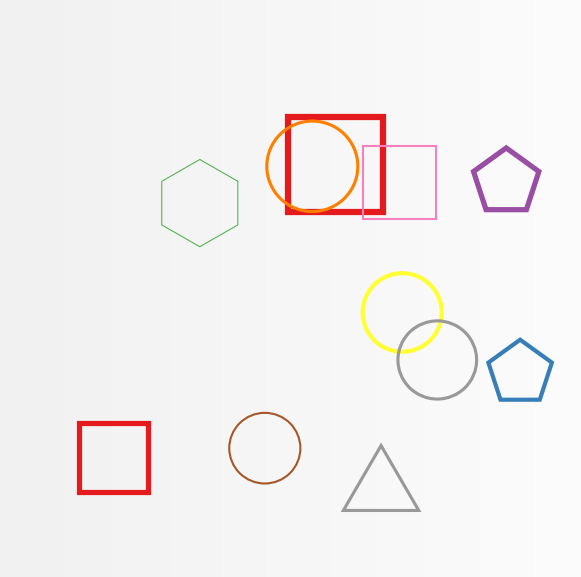[{"shape": "square", "thickness": 3, "radius": 0.41, "center": [0.578, 0.714]}, {"shape": "square", "thickness": 2.5, "radius": 0.3, "center": [0.196, 0.207]}, {"shape": "pentagon", "thickness": 2, "radius": 0.29, "center": [0.895, 0.353]}, {"shape": "hexagon", "thickness": 0.5, "radius": 0.38, "center": [0.344, 0.647]}, {"shape": "pentagon", "thickness": 2.5, "radius": 0.3, "center": [0.871, 0.684]}, {"shape": "circle", "thickness": 1.5, "radius": 0.39, "center": [0.537, 0.711]}, {"shape": "circle", "thickness": 2, "radius": 0.34, "center": [0.692, 0.458]}, {"shape": "circle", "thickness": 1, "radius": 0.31, "center": [0.456, 0.223]}, {"shape": "square", "thickness": 1, "radius": 0.31, "center": [0.687, 0.683]}, {"shape": "circle", "thickness": 1.5, "radius": 0.34, "center": [0.752, 0.376]}, {"shape": "triangle", "thickness": 1.5, "radius": 0.37, "center": [0.656, 0.153]}]